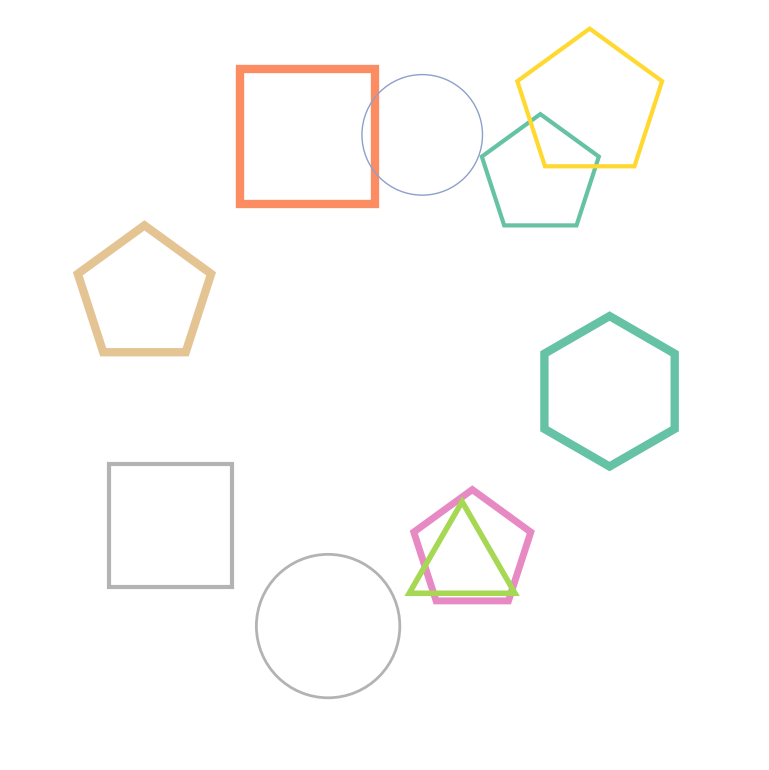[{"shape": "hexagon", "thickness": 3, "radius": 0.49, "center": [0.792, 0.492]}, {"shape": "pentagon", "thickness": 1.5, "radius": 0.4, "center": [0.702, 0.772]}, {"shape": "square", "thickness": 3, "radius": 0.44, "center": [0.399, 0.823]}, {"shape": "circle", "thickness": 0.5, "radius": 0.39, "center": [0.548, 0.825]}, {"shape": "pentagon", "thickness": 2.5, "radius": 0.4, "center": [0.613, 0.284]}, {"shape": "triangle", "thickness": 2, "radius": 0.4, "center": [0.6, 0.269]}, {"shape": "pentagon", "thickness": 1.5, "radius": 0.49, "center": [0.766, 0.864]}, {"shape": "pentagon", "thickness": 3, "radius": 0.46, "center": [0.188, 0.616]}, {"shape": "circle", "thickness": 1, "radius": 0.47, "center": [0.426, 0.187]}, {"shape": "square", "thickness": 1.5, "radius": 0.4, "center": [0.222, 0.318]}]